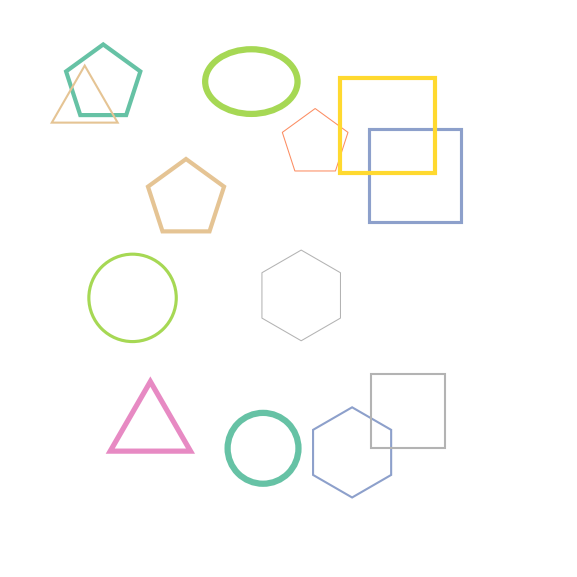[{"shape": "circle", "thickness": 3, "radius": 0.31, "center": [0.455, 0.223]}, {"shape": "pentagon", "thickness": 2, "radius": 0.34, "center": [0.179, 0.855]}, {"shape": "pentagon", "thickness": 0.5, "radius": 0.3, "center": [0.546, 0.751]}, {"shape": "hexagon", "thickness": 1, "radius": 0.39, "center": [0.61, 0.216]}, {"shape": "square", "thickness": 1.5, "radius": 0.4, "center": [0.718, 0.695]}, {"shape": "triangle", "thickness": 2.5, "radius": 0.4, "center": [0.26, 0.258]}, {"shape": "circle", "thickness": 1.5, "radius": 0.38, "center": [0.23, 0.483]}, {"shape": "oval", "thickness": 3, "radius": 0.4, "center": [0.435, 0.858]}, {"shape": "square", "thickness": 2, "radius": 0.41, "center": [0.672, 0.782]}, {"shape": "triangle", "thickness": 1, "radius": 0.33, "center": [0.147, 0.82]}, {"shape": "pentagon", "thickness": 2, "radius": 0.35, "center": [0.322, 0.655]}, {"shape": "square", "thickness": 1, "radius": 0.32, "center": [0.706, 0.288]}, {"shape": "hexagon", "thickness": 0.5, "radius": 0.39, "center": [0.522, 0.488]}]